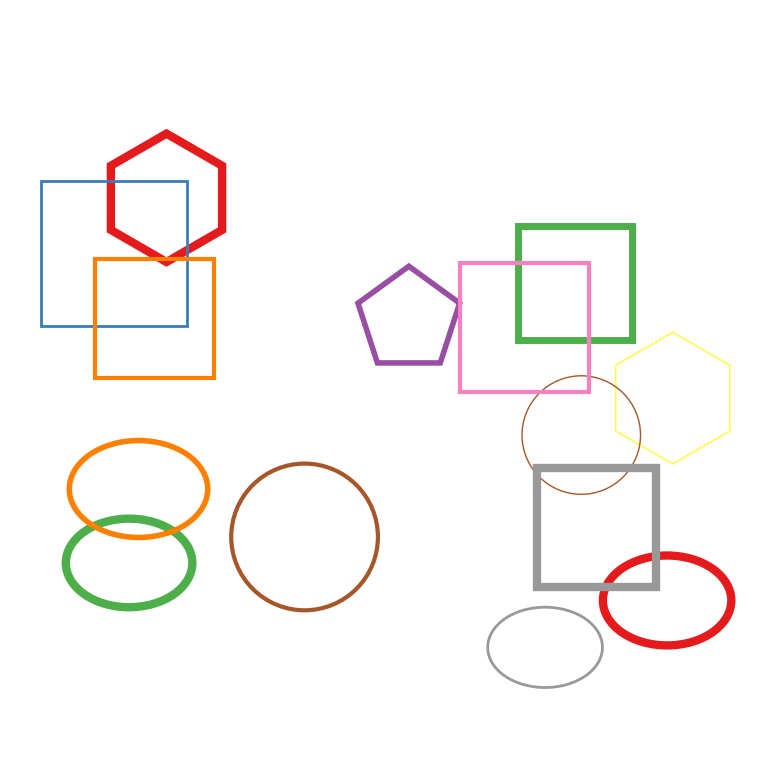[{"shape": "hexagon", "thickness": 3, "radius": 0.42, "center": [0.216, 0.743]}, {"shape": "oval", "thickness": 3, "radius": 0.42, "center": [0.866, 0.22]}, {"shape": "square", "thickness": 1, "radius": 0.47, "center": [0.148, 0.671]}, {"shape": "oval", "thickness": 3, "radius": 0.41, "center": [0.168, 0.269]}, {"shape": "square", "thickness": 2.5, "radius": 0.37, "center": [0.747, 0.633]}, {"shape": "pentagon", "thickness": 2, "radius": 0.35, "center": [0.531, 0.585]}, {"shape": "square", "thickness": 1.5, "radius": 0.38, "center": [0.201, 0.586]}, {"shape": "oval", "thickness": 2, "radius": 0.45, "center": [0.18, 0.365]}, {"shape": "hexagon", "thickness": 0.5, "radius": 0.43, "center": [0.874, 0.483]}, {"shape": "circle", "thickness": 0.5, "radius": 0.38, "center": [0.755, 0.435]}, {"shape": "circle", "thickness": 1.5, "radius": 0.48, "center": [0.396, 0.303]}, {"shape": "square", "thickness": 1.5, "radius": 0.42, "center": [0.681, 0.575]}, {"shape": "oval", "thickness": 1, "radius": 0.37, "center": [0.708, 0.159]}, {"shape": "square", "thickness": 3, "radius": 0.39, "center": [0.775, 0.315]}]